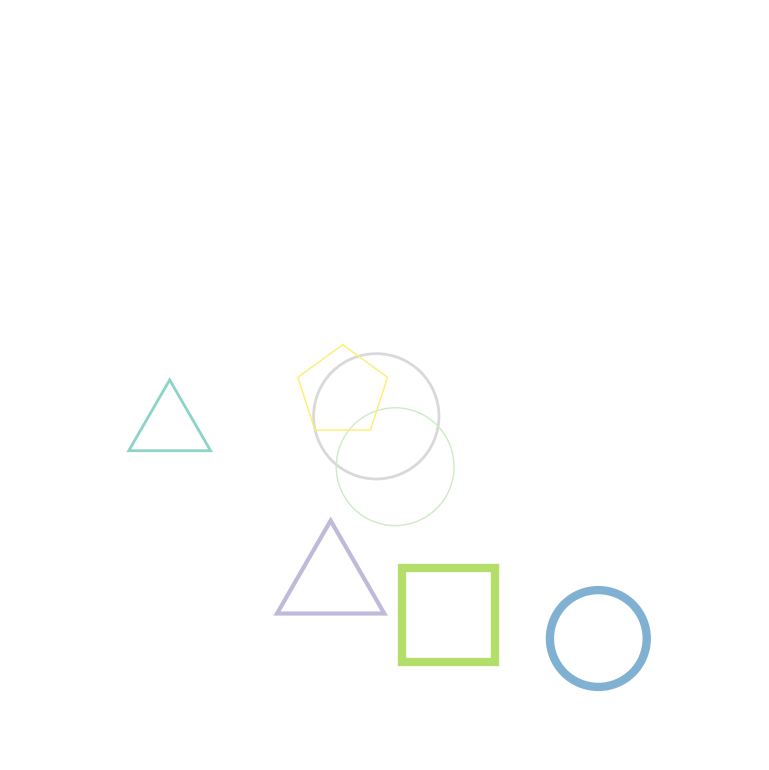[{"shape": "triangle", "thickness": 1, "radius": 0.31, "center": [0.22, 0.445]}, {"shape": "triangle", "thickness": 1.5, "radius": 0.4, "center": [0.429, 0.243]}, {"shape": "circle", "thickness": 3, "radius": 0.31, "center": [0.777, 0.171]}, {"shape": "square", "thickness": 3, "radius": 0.3, "center": [0.582, 0.202]}, {"shape": "circle", "thickness": 1, "radius": 0.41, "center": [0.489, 0.459]}, {"shape": "circle", "thickness": 0.5, "radius": 0.38, "center": [0.513, 0.394]}, {"shape": "pentagon", "thickness": 0.5, "radius": 0.31, "center": [0.445, 0.491]}]